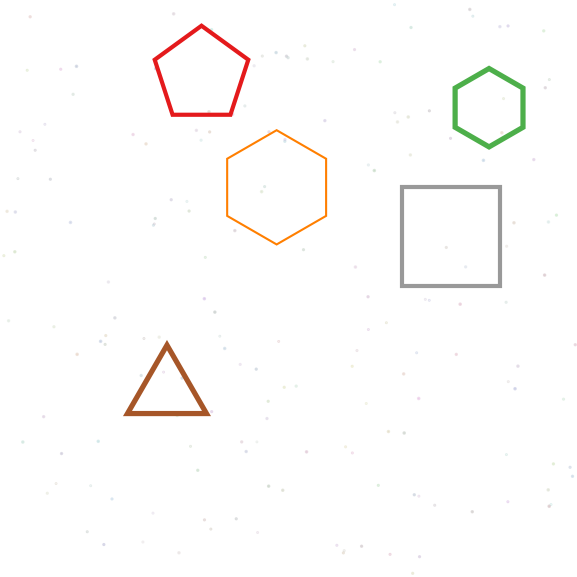[{"shape": "pentagon", "thickness": 2, "radius": 0.43, "center": [0.349, 0.869]}, {"shape": "hexagon", "thickness": 2.5, "radius": 0.34, "center": [0.847, 0.813]}, {"shape": "hexagon", "thickness": 1, "radius": 0.49, "center": [0.479, 0.675]}, {"shape": "triangle", "thickness": 2.5, "radius": 0.39, "center": [0.289, 0.323]}, {"shape": "square", "thickness": 2, "radius": 0.43, "center": [0.781, 0.59]}]